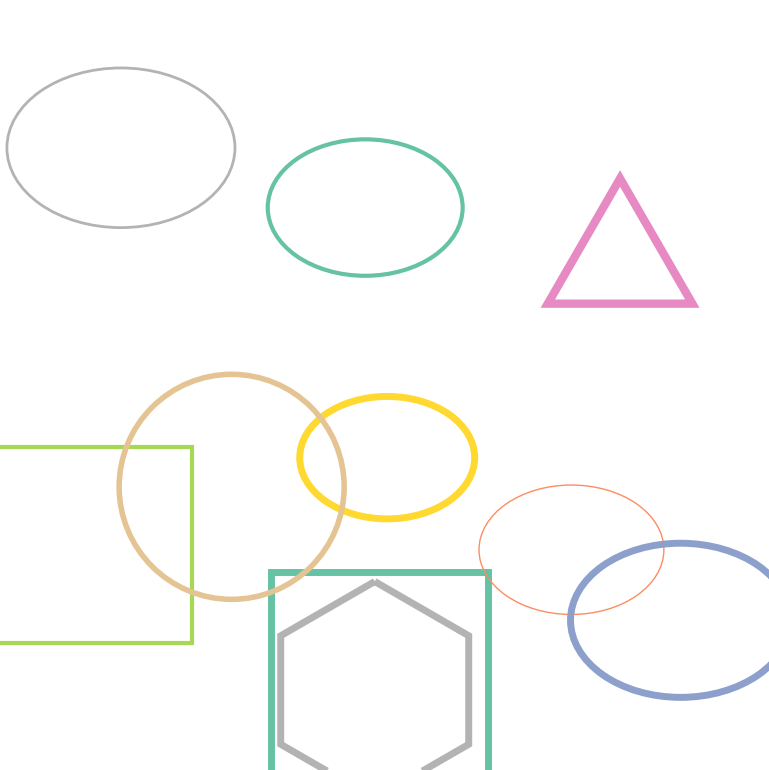[{"shape": "square", "thickness": 2.5, "radius": 0.7, "center": [0.493, 0.117]}, {"shape": "oval", "thickness": 1.5, "radius": 0.63, "center": [0.474, 0.73]}, {"shape": "oval", "thickness": 0.5, "radius": 0.6, "center": [0.742, 0.286]}, {"shape": "oval", "thickness": 2.5, "radius": 0.71, "center": [0.884, 0.194]}, {"shape": "triangle", "thickness": 3, "radius": 0.54, "center": [0.805, 0.66]}, {"shape": "square", "thickness": 1.5, "radius": 0.64, "center": [0.122, 0.292]}, {"shape": "oval", "thickness": 2.5, "radius": 0.57, "center": [0.503, 0.406]}, {"shape": "circle", "thickness": 2, "radius": 0.73, "center": [0.301, 0.368]}, {"shape": "oval", "thickness": 1, "radius": 0.74, "center": [0.157, 0.808]}, {"shape": "hexagon", "thickness": 2.5, "radius": 0.7, "center": [0.487, 0.104]}]